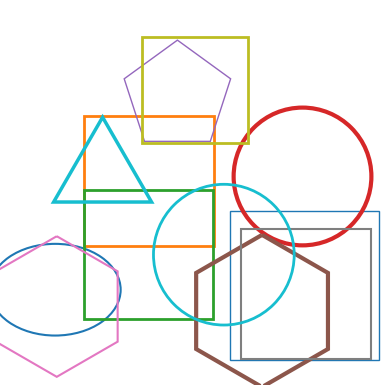[{"shape": "square", "thickness": 1, "radius": 0.97, "center": [0.792, 0.259]}, {"shape": "oval", "thickness": 1.5, "radius": 0.85, "center": [0.143, 0.248]}, {"shape": "square", "thickness": 2, "radius": 0.84, "center": [0.386, 0.53]}, {"shape": "square", "thickness": 2, "radius": 0.84, "center": [0.387, 0.34]}, {"shape": "circle", "thickness": 3, "radius": 0.89, "center": [0.786, 0.542]}, {"shape": "pentagon", "thickness": 1, "radius": 0.73, "center": [0.461, 0.75]}, {"shape": "hexagon", "thickness": 3, "radius": 0.99, "center": [0.681, 0.192]}, {"shape": "hexagon", "thickness": 1.5, "radius": 0.91, "center": [0.147, 0.204]}, {"shape": "square", "thickness": 1.5, "radius": 0.85, "center": [0.795, 0.237]}, {"shape": "square", "thickness": 2, "radius": 0.69, "center": [0.507, 0.766]}, {"shape": "triangle", "thickness": 2.5, "radius": 0.73, "center": [0.266, 0.549]}, {"shape": "circle", "thickness": 2, "radius": 0.91, "center": [0.581, 0.339]}]